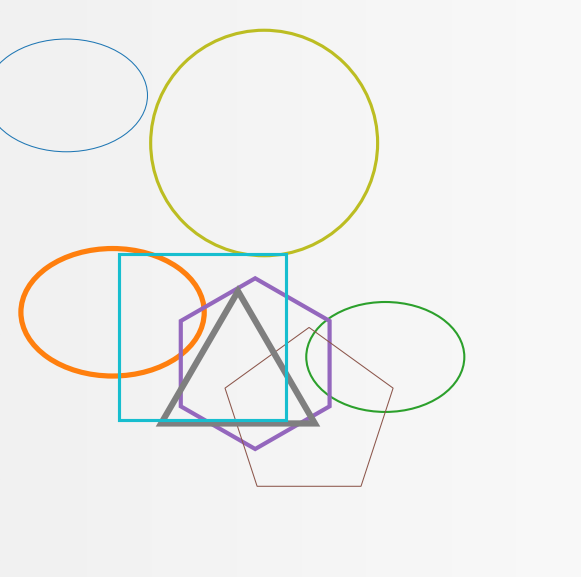[{"shape": "oval", "thickness": 0.5, "radius": 0.7, "center": [0.114, 0.834]}, {"shape": "oval", "thickness": 2.5, "radius": 0.79, "center": [0.194, 0.458]}, {"shape": "oval", "thickness": 1, "radius": 0.68, "center": [0.663, 0.381]}, {"shape": "hexagon", "thickness": 2, "radius": 0.74, "center": [0.439, 0.369]}, {"shape": "pentagon", "thickness": 0.5, "radius": 0.76, "center": [0.532, 0.28]}, {"shape": "triangle", "thickness": 3, "radius": 0.76, "center": [0.409, 0.342]}, {"shape": "circle", "thickness": 1.5, "radius": 0.98, "center": [0.454, 0.752]}, {"shape": "square", "thickness": 1.5, "radius": 0.72, "center": [0.348, 0.416]}]